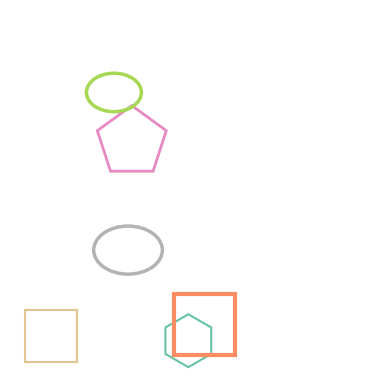[{"shape": "hexagon", "thickness": 1.5, "radius": 0.34, "center": [0.489, 0.115]}, {"shape": "square", "thickness": 3, "radius": 0.4, "center": [0.532, 0.157]}, {"shape": "pentagon", "thickness": 2, "radius": 0.47, "center": [0.342, 0.631]}, {"shape": "oval", "thickness": 2.5, "radius": 0.36, "center": [0.296, 0.76]}, {"shape": "square", "thickness": 1.5, "radius": 0.34, "center": [0.132, 0.128]}, {"shape": "oval", "thickness": 2.5, "radius": 0.45, "center": [0.333, 0.35]}]